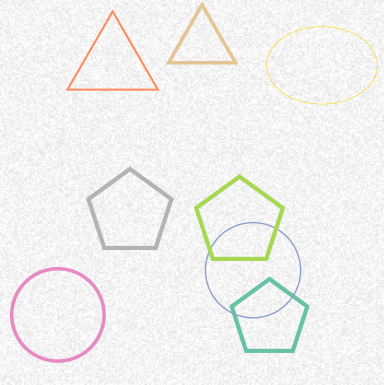[{"shape": "pentagon", "thickness": 3, "radius": 0.52, "center": [0.7, 0.172]}, {"shape": "triangle", "thickness": 1.5, "radius": 0.68, "center": [0.293, 0.835]}, {"shape": "circle", "thickness": 1, "radius": 0.62, "center": [0.657, 0.298]}, {"shape": "circle", "thickness": 2.5, "radius": 0.6, "center": [0.15, 0.182]}, {"shape": "pentagon", "thickness": 3, "radius": 0.59, "center": [0.622, 0.423]}, {"shape": "oval", "thickness": 0.5, "radius": 0.72, "center": [0.836, 0.83]}, {"shape": "triangle", "thickness": 2.5, "radius": 0.5, "center": [0.525, 0.887]}, {"shape": "pentagon", "thickness": 3, "radius": 0.57, "center": [0.338, 0.448]}]